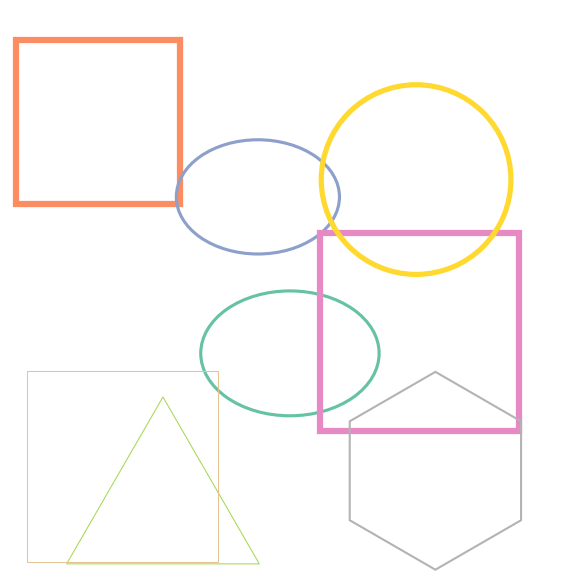[{"shape": "oval", "thickness": 1.5, "radius": 0.77, "center": [0.502, 0.387]}, {"shape": "square", "thickness": 3, "radius": 0.71, "center": [0.169, 0.788]}, {"shape": "oval", "thickness": 1.5, "radius": 0.71, "center": [0.447, 0.658]}, {"shape": "square", "thickness": 3, "radius": 0.86, "center": [0.726, 0.425]}, {"shape": "triangle", "thickness": 0.5, "radius": 0.96, "center": [0.282, 0.119]}, {"shape": "circle", "thickness": 2.5, "radius": 0.82, "center": [0.721, 0.688]}, {"shape": "square", "thickness": 0.5, "radius": 0.83, "center": [0.212, 0.191]}, {"shape": "hexagon", "thickness": 1, "radius": 0.86, "center": [0.754, 0.184]}]